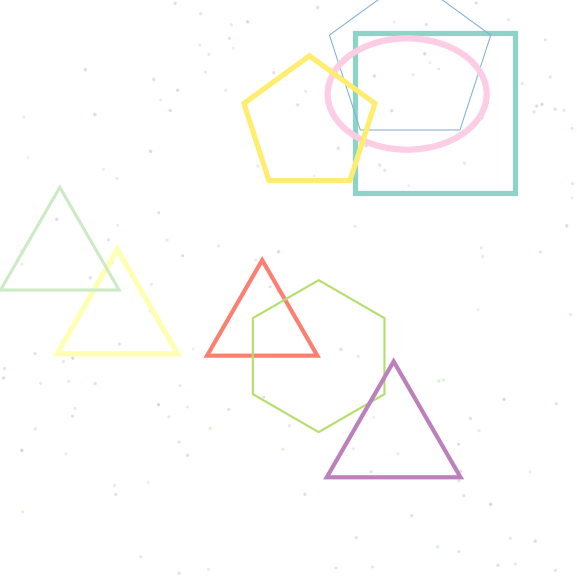[{"shape": "square", "thickness": 2.5, "radius": 0.69, "center": [0.753, 0.803]}, {"shape": "triangle", "thickness": 2.5, "radius": 0.6, "center": [0.203, 0.447]}, {"shape": "triangle", "thickness": 2, "radius": 0.55, "center": [0.454, 0.438]}, {"shape": "pentagon", "thickness": 0.5, "radius": 0.73, "center": [0.71, 0.893]}, {"shape": "hexagon", "thickness": 1, "radius": 0.66, "center": [0.552, 0.382]}, {"shape": "oval", "thickness": 3, "radius": 0.69, "center": [0.705, 0.836]}, {"shape": "triangle", "thickness": 2, "radius": 0.67, "center": [0.682, 0.24]}, {"shape": "triangle", "thickness": 1.5, "radius": 0.59, "center": [0.104, 0.556]}, {"shape": "pentagon", "thickness": 2.5, "radius": 0.6, "center": [0.536, 0.783]}]